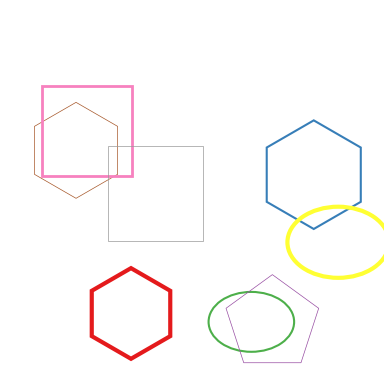[{"shape": "hexagon", "thickness": 3, "radius": 0.59, "center": [0.34, 0.186]}, {"shape": "hexagon", "thickness": 1.5, "radius": 0.71, "center": [0.815, 0.546]}, {"shape": "oval", "thickness": 1.5, "radius": 0.56, "center": [0.653, 0.164]}, {"shape": "pentagon", "thickness": 0.5, "radius": 0.63, "center": [0.707, 0.16]}, {"shape": "oval", "thickness": 3, "radius": 0.66, "center": [0.878, 0.371]}, {"shape": "hexagon", "thickness": 0.5, "radius": 0.62, "center": [0.197, 0.61]}, {"shape": "square", "thickness": 2, "radius": 0.58, "center": [0.227, 0.661]}, {"shape": "square", "thickness": 0.5, "radius": 0.62, "center": [0.403, 0.498]}]